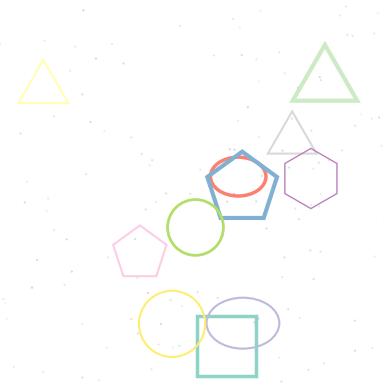[{"shape": "square", "thickness": 2.5, "radius": 0.38, "center": [0.589, 0.101]}, {"shape": "triangle", "thickness": 1.5, "radius": 0.38, "center": [0.113, 0.77]}, {"shape": "oval", "thickness": 1.5, "radius": 0.47, "center": [0.631, 0.161]}, {"shape": "oval", "thickness": 2.5, "radius": 0.36, "center": [0.619, 0.541]}, {"shape": "pentagon", "thickness": 3, "radius": 0.48, "center": [0.629, 0.511]}, {"shape": "circle", "thickness": 2, "radius": 0.36, "center": [0.508, 0.409]}, {"shape": "pentagon", "thickness": 1.5, "radius": 0.36, "center": [0.363, 0.342]}, {"shape": "triangle", "thickness": 1.5, "radius": 0.37, "center": [0.759, 0.638]}, {"shape": "hexagon", "thickness": 1, "radius": 0.39, "center": [0.808, 0.536]}, {"shape": "triangle", "thickness": 3, "radius": 0.48, "center": [0.844, 0.787]}, {"shape": "circle", "thickness": 1.5, "radius": 0.43, "center": [0.447, 0.159]}]